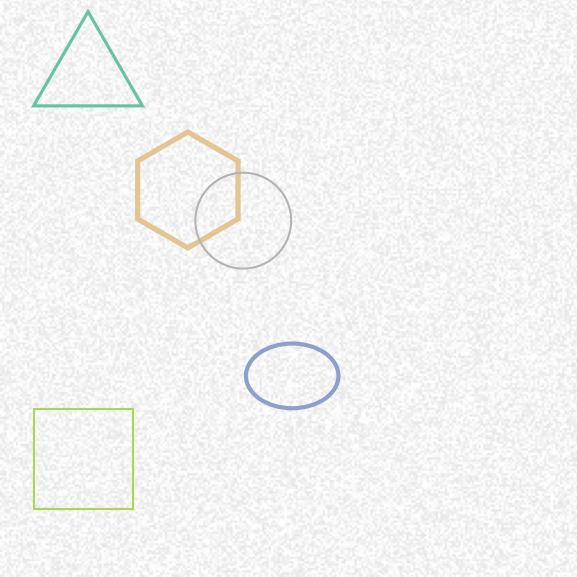[{"shape": "triangle", "thickness": 1.5, "radius": 0.54, "center": [0.152, 0.87]}, {"shape": "oval", "thickness": 2, "radius": 0.4, "center": [0.506, 0.348]}, {"shape": "square", "thickness": 1, "radius": 0.43, "center": [0.145, 0.204]}, {"shape": "hexagon", "thickness": 2.5, "radius": 0.5, "center": [0.325, 0.67]}, {"shape": "circle", "thickness": 1, "radius": 0.41, "center": [0.421, 0.617]}]